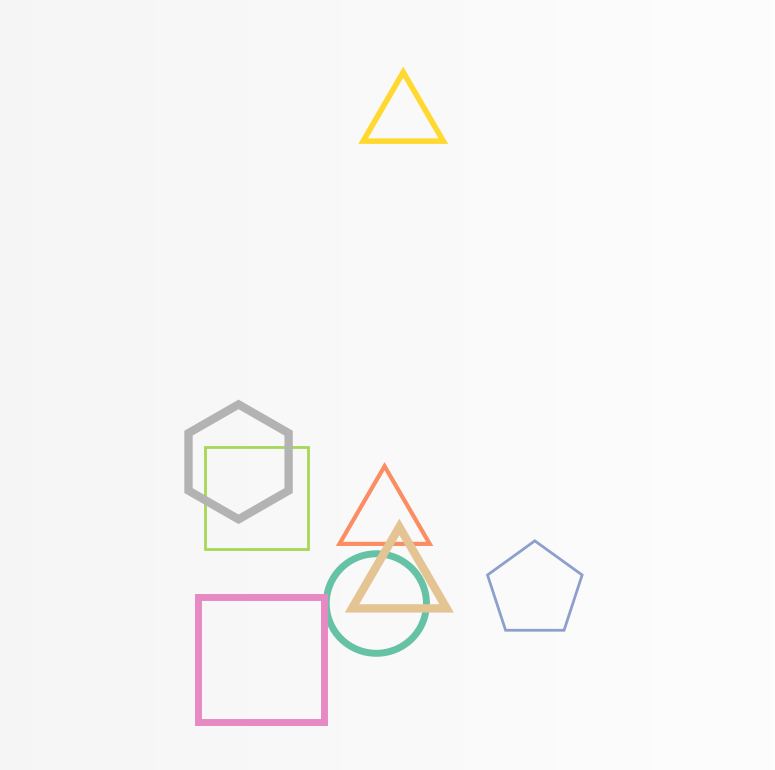[{"shape": "circle", "thickness": 2.5, "radius": 0.32, "center": [0.486, 0.216]}, {"shape": "triangle", "thickness": 1.5, "radius": 0.34, "center": [0.496, 0.327]}, {"shape": "pentagon", "thickness": 1, "radius": 0.32, "center": [0.69, 0.233]}, {"shape": "square", "thickness": 2.5, "radius": 0.41, "center": [0.337, 0.144]}, {"shape": "square", "thickness": 1, "radius": 0.33, "center": [0.332, 0.353]}, {"shape": "triangle", "thickness": 2, "radius": 0.3, "center": [0.52, 0.847]}, {"shape": "triangle", "thickness": 3, "radius": 0.35, "center": [0.515, 0.245]}, {"shape": "hexagon", "thickness": 3, "radius": 0.37, "center": [0.308, 0.4]}]